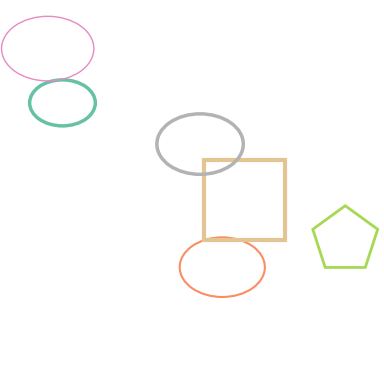[{"shape": "oval", "thickness": 2.5, "radius": 0.43, "center": [0.162, 0.733]}, {"shape": "oval", "thickness": 1.5, "radius": 0.55, "center": [0.577, 0.306]}, {"shape": "oval", "thickness": 1, "radius": 0.6, "center": [0.124, 0.874]}, {"shape": "pentagon", "thickness": 2, "radius": 0.44, "center": [0.897, 0.377]}, {"shape": "square", "thickness": 3, "radius": 0.52, "center": [0.636, 0.481]}, {"shape": "oval", "thickness": 2.5, "radius": 0.56, "center": [0.52, 0.626]}]